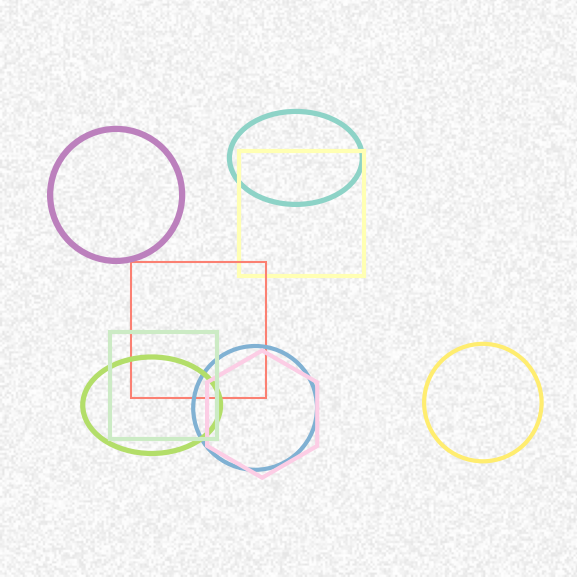[{"shape": "oval", "thickness": 2.5, "radius": 0.58, "center": [0.512, 0.726]}, {"shape": "square", "thickness": 2, "radius": 0.54, "center": [0.522, 0.63]}, {"shape": "square", "thickness": 1, "radius": 0.59, "center": [0.344, 0.428]}, {"shape": "circle", "thickness": 2, "radius": 0.54, "center": [0.442, 0.293]}, {"shape": "oval", "thickness": 2.5, "radius": 0.6, "center": [0.263, 0.297]}, {"shape": "hexagon", "thickness": 2, "radius": 0.55, "center": [0.454, 0.282]}, {"shape": "circle", "thickness": 3, "radius": 0.57, "center": [0.201, 0.662]}, {"shape": "square", "thickness": 2, "radius": 0.46, "center": [0.283, 0.332]}, {"shape": "circle", "thickness": 2, "radius": 0.51, "center": [0.836, 0.302]}]